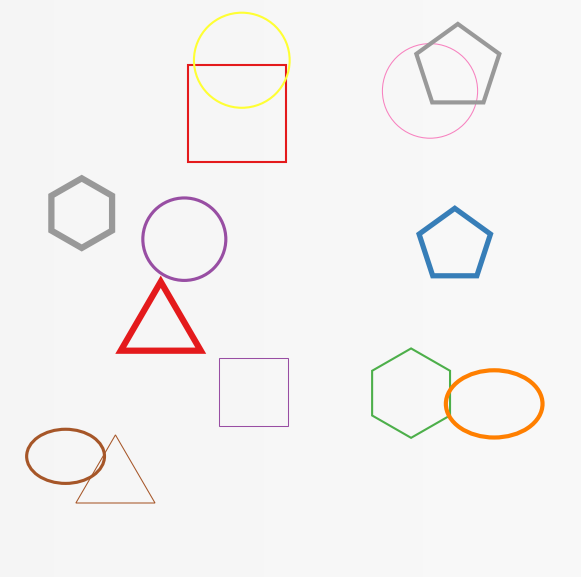[{"shape": "square", "thickness": 1, "radius": 0.42, "center": [0.407, 0.803]}, {"shape": "triangle", "thickness": 3, "radius": 0.4, "center": [0.277, 0.432]}, {"shape": "pentagon", "thickness": 2.5, "radius": 0.32, "center": [0.782, 0.574]}, {"shape": "hexagon", "thickness": 1, "radius": 0.39, "center": [0.707, 0.318]}, {"shape": "circle", "thickness": 1.5, "radius": 0.36, "center": [0.317, 0.585]}, {"shape": "square", "thickness": 0.5, "radius": 0.3, "center": [0.436, 0.32]}, {"shape": "oval", "thickness": 2, "radius": 0.42, "center": [0.85, 0.3]}, {"shape": "circle", "thickness": 1, "radius": 0.41, "center": [0.416, 0.895]}, {"shape": "triangle", "thickness": 0.5, "radius": 0.39, "center": [0.199, 0.167]}, {"shape": "oval", "thickness": 1.5, "radius": 0.33, "center": [0.113, 0.209]}, {"shape": "circle", "thickness": 0.5, "radius": 0.41, "center": [0.74, 0.842]}, {"shape": "hexagon", "thickness": 3, "radius": 0.3, "center": [0.141, 0.63]}, {"shape": "pentagon", "thickness": 2, "radius": 0.38, "center": [0.788, 0.883]}]